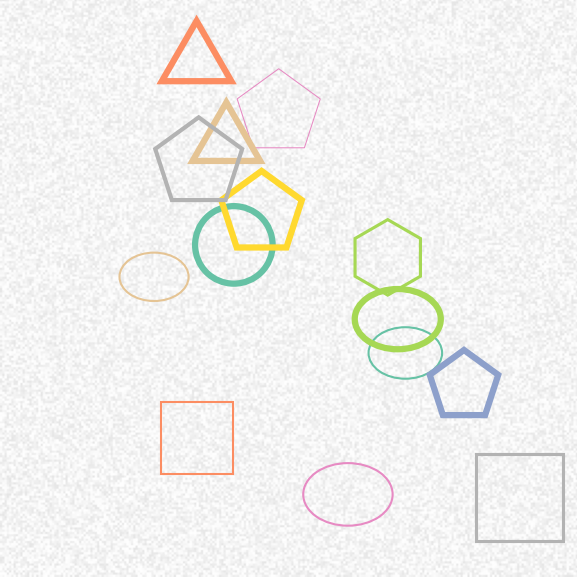[{"shape": "circle", "thickness": 3, "radius": 0.34, "center": [0.405, 0.575]}, {"shape": "oval", "thickness": 1, "radius": 0.32, "center": [0.702, 0.388]}, {"shape": "triangle", "thickness": 3, "radius": 0.35, "center": [0.34, 0.893]}, {"shape": "square", "thickness": 1, "radius": 0.31, "center": [0.341, 0.24]}, {"shape": "pentagon", "thickness": 3, "radius": 0.31, "center": [0.803, 0.331]}, {"shape": "pentagon", "thickness": 0.5, "radius": 0.38, "center": [0.483, 0.804]}, {"shape": "oval", "thickness": 1, "radius": 0.39, "center": [0.602, 0.143]}, {"shape": "oval", "thickness": 3, "radius": 0.37, "center": [0.689, 0.446]}, {"shape": "hexagon", "thickness": 1.5, "radius": 0.33, "center": [0.671, 0.553]}, {"shape": "pentagon", "thickness": 3, "radius": 0.37, "center": [0.453, 0.63]}, {"shape": "triangle", "thickness": 3, "radius": 0.34, "center": [0.392, 0.754]}, {"shape": "oval", "thickness": 1, "radius": 0.3, "center": [0.267, 0.52]}, {"shape": "pentagon", "thickness": 2, "radius": 0.4, "center": [0.344, 0.717]}, {"shape": "square", "thickness": 1.5, "radius": 0.38, "center": [0.899, 0.137]}]